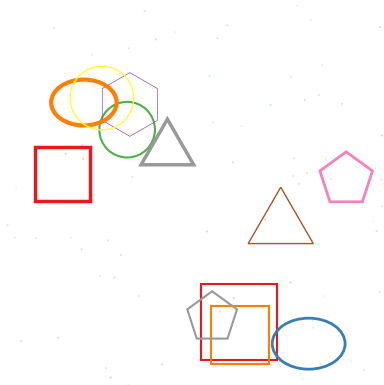[{"shape": "square", "thickness": 1.5, "radius": 0.49, "center": [0.621, 0.164]}, {"shape": "square", "thickness": 2.5, "radius": 0.35, "center": [0.162, 0.547]}, {"shape": "oval", "thickness": 2, "radius": 0.47, "center": [0.802, 0.107]}, {"shape": "circle", "thickness": 1.5, "radius": 0.36, "center": [0.33, 0.663]}, {"shape": "hexagon", "thickness": 0.5, "radius": 0.41, "center": [0.337, 0.729]}, {"shape": "oval", "thickness": 3, "radius": 0.43, "center": [0.218, 0.734]}, {"shape": "square", "thickness": 1.5, "radius": 0.38, "center": [0.623, 0.13]}, {"shape": "circle", "thickness": 1, "radius": 0.41, "center": [0.265, 0.745]}, {"shape": "triangle", "thickness": 1, "radius": 0.49, "center": [0.729, 0.416]}, {"shape": "pentagon", "thickness": 2, "radius": 0.36, "center": [0.899, 0.534]}, {"shape": "pentagon", "thickness": 1.5, "radius": 0.34, "center": [0.551, 0.176]}, {"shape": "triangle", "thickness": 2.5, "radius": 0.39, "center": [0.435, 0.611]}]